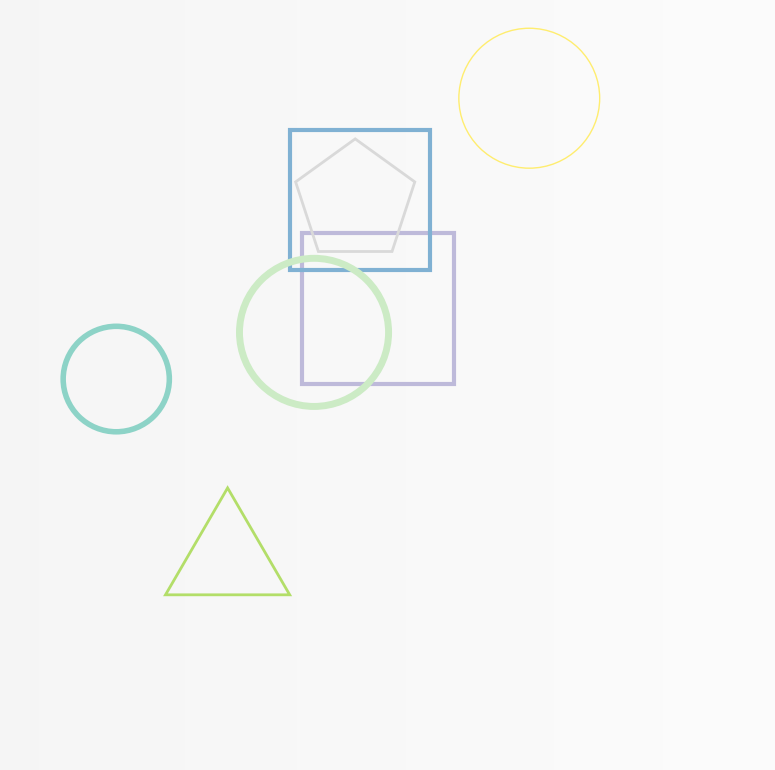[{"shape": "circle", "thickness": 2, "radius": 0.34, "center": [0.15, 0.508]}, {"shape": "square", "thickness": 1.5, "radius": 0.49, "center": [0.488, 0.6]}, {"shape": "square", "thickness": 1.5, "radius": 0.45, "center": [0.465, 0.741]}, {"shape": "triangle", "thickness": 1, "radius": 0.46, "center": [0.294, 0.274]}, {"shape": "pentagon", "thickness": 1, "radius": 0.4, "center": [0.458, 0.739]}, {"shape": "circle", "thickness": 2.5, "radius": 0.48, "center": [0.405, 0.568]}, {"shape": "circle", "thickness": 0.5, "radius": 0.45, "center": [0.683, 0.872]}]